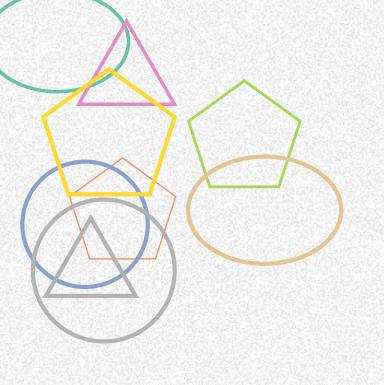[{"shape": "oval", "thickness": 2.5, "radius": 0.93, "center": [0.149, 0.892]}, {"shape": "pentagon", "thickness": 1, "radius": 0.73, "center": [0.318, 0.445]}, {"shape": "circle", "thickness": 3, "radius": 0.81, "center": [0.221, 0.417]}, {"shape": "triangle", "thickness": 2.5, "radius": 0.72, "center": [0.329, 0.801]}, {"shape": "pentagon", "thickness": 2, "radius": 0.76, "center": [0.635, 0.638]}, {"shape": "pentagon", "thickness": 3, "radius": 0.9, "center": [0.283, 0.641]}, {"shape": "oval", "thickness": 3, "radius": 0.99, "center": [0.687, 0.454]}, {"shape": "triangle", "thickness": 3, "radius": 0.67, "center": [0.236, 0.299]}, {"shape": "circle", "thickness": 3, "radius": 0.92, "center": [0.27, 0.297]}]